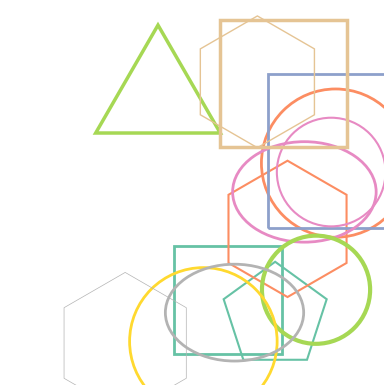[{"shape": "pentagon", "thickness": 1.5, "radius": 0.7, "center": [0.715, 0.179]}, {"shape": "square", "thickness": 2, "radius": 0.7, "center": [0.592, 0.221]}, {"shape": "hexagon", "thickness": 1.5, "radius": 0.89, "center": [0.747, 0.406]}, {"shape": "circle", "thickness": 2, "radius": 0.96, "center": [0.872, 0.576]}, {"shape": "square", "thickness": 2, "radius": 1.0, "center": [0.897, 0.607]}, {"shape": "circle", "thickness": 1.5, "radius": 0.71, "center": [0.86, 0.553]}, {"shape": "oval", "thickness": 2, "radius": 0.93, "center": [0.791, 0.502]}, {"shape": "triangle", "thickness": 2.5, "radius": 0.93, "center": [0.41, 0.748]}, {"shape": "circle", "thickness": 3, "radius": 0.7, "center": [0.821, 0.247]}, {"shape": "circle", "thickness": 2, "radius": 0.96, "center": [0.528, 0.113]}, {"shape": "hexagon", "thickness": 1, "radius": 0.86, "center": [0.669, 0.787]}, {"shape": "square", "thickness": 2.5, "radius": 0.83, "center": [0.736, 0.783]}, {"shape": "hexagon", "thickness": 0.5, "radius": 0.92, "center": [0.325, 0.109]}, {"shape": "oval", "thickness": 2, "radius": 0.9, "center": [0.609, 0.188]}]